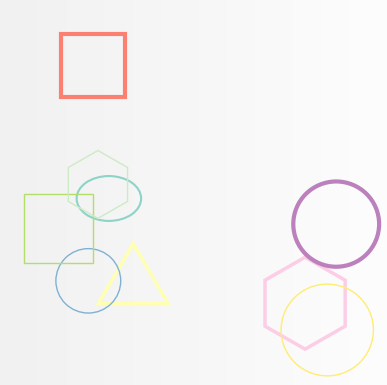[{"shape": "oval", "thickness": 1.5, "radius": 0.42, "center": [0.281, 0.484]}, {"shape": "triangle", "thickness": 2.5, "radius": 0.52, "center": [0.344, 0.264]}, {"shape": "square", "thickness": 3, "radius": 0.41, "center": [0.24, 0.831]}, {"shape": "circle", "thickness": 1, "radius": 0.42, "center": [0.228, 0.271]}, {"shape": "square", "thickness": 1, "radius": 0.45, "center": [0.151, 0.406]}, {"shape": "hexagon", "thickness": 2.5, "radius": 0.6, "center": [0.787, 0.212]}, {"shape": "circle", "thickness": 3, "radius": 0.55, "center": [0.868, 0.418]}, {"shape": "hexagon", "thickness": 1, "radius": 0.44, "center": [0.253, 0.521]}, {"shape": "circle", "thickness": 1, "radius": 0.6, "center": [0.845, 0.143]}]